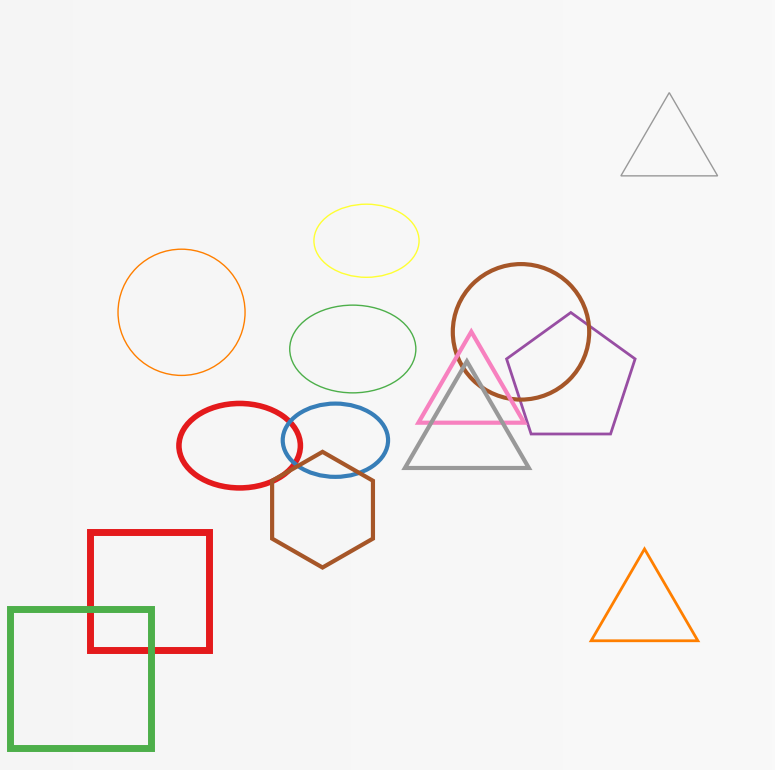[{"shape": "oval", "thickness": 2, "radius": 0.39, "center": [0.309, 0.421]}, {"shape": "square", "thickness": 2.5, "radius": 0.38, "center": [0.193, 0.232]}, {"shape": "oval", "thickness": 1.5, "radius": 0.34, "center": [0.433, 0.428]}, {"shape": "square", "thickness": 2.5, "radius": 0.45, "center": [0.104, 0.119]}, {"shape": "oval", "thickness": 0.5, "radius": 0.41, "center": [0.455, 0.547]}, {"shape": "pentagon", "thickness": 1, "radius": 0.44, "center": [0.737, 0.507]}, {"shape": "triangle", "thickness": 1, "radius": 0.4, "center": [0.832, 0.208]}, {"shape": "circle", "thickness": 0.5, "radius": 0.41, "center": [0.234, 0.594]}, {"shape": "oval", "thickness": 0.5, "radius": 0.34, "center": [0.473, 0.687]}, {"shape": "hexagon", "thickness": 1.5, "radius": 0.38, "center": [0.416, 0.338]}, {"shape": "circle", "thickness": 1.5, "radius": 0.44, "center": [0.672, 0.569]}, {"shape": "triangle", "thickness": 1.5, "radius": 0.39, "center": [0.608, 0.49]}, {"shape": "triangle", "thickness": 1.5, "radius": 0.46, "center": [0.602, 0.438]}, {"shape": "triangle", "thickness": 0.5, "radius": 0.36, "center": [0.864, 0.808]}]